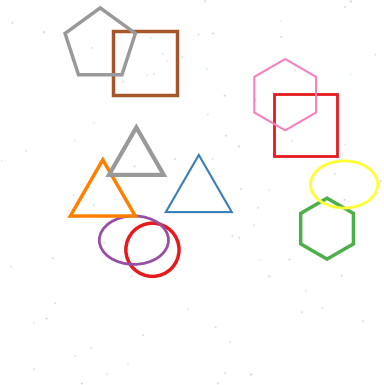[{"shape": "circle", "thickness": 2.5, "radius": 0.35, "center": [0.396, 0.351]}, {"shape": "square", "thickness": 2, "radius": 0.41, "center": [0.794, 0.675]}, {"shape": "triangle", "thickness": 1.5, "radius": 0.49, "center": [0.516, 0.499]}, {"shape": "hexagon", "thickness": 2.5, "radius": 0.4, "center": [0.849, 0.406]}, {"shape": "oval", "thickness": 2, "radius": 0.45, "center": [0.348, 0.376]}, {"shape": "triangle", "thickness": 2.5, "radius": 0.49, "center": [0.267, 0.488]}, {"shape": "oval", "thickness": 2, "radius": 0.44, "center": [0.894, 0.521]}, {"shape": "square", "thickness": 2.5, "radius": 0.41, "center": [0.377, 0.836]}, {"shape": "hexagon", "thickness": 1.5, "radius": 0.46, "center": [0.741, 0.754]}, {"shape": "triangle", "thickness": 3, "radius": 0.41, "center": [0.354, 0.587]}, {"shape": "pentagon", "thickness": 2.5, "radius": 0.48, "center": [0.26, 0.883]}]